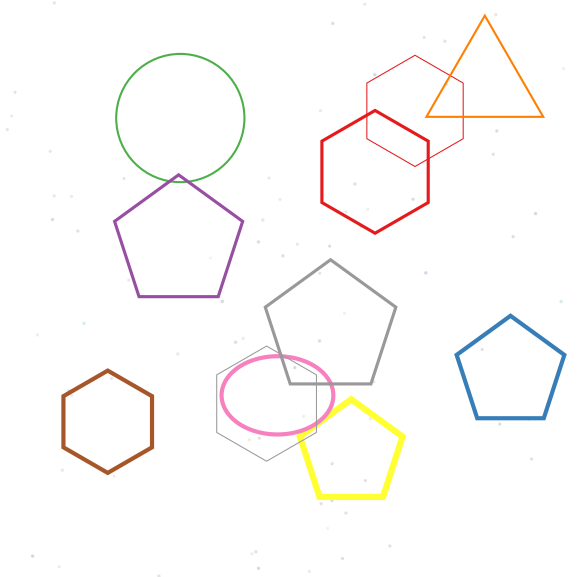[{"shape": "hexagon", "thickness": 0.5, "radius": 0.48, "center": [0.719, 0.807]}, {"shape": "hexagon", "thickness": 1.5, "radius": 0.53, "center": [0.649, 0.702]}, {"shape": "pentagon", "thickness": 2, "radius": 0.49, "center": [0.884, 0.354]}, {"shape": "circle", "thickness": 1, "radius": 0.56, "center": [0.312, 0.795]}, {"shape": "pentagon", "thickness": 1.5, "radius": 0.58, "center": [0.309, 0.58]}, {"shape": "triangle", "thickness": 1, "radius": 0.58, "center": [0.84, 0.855]}, {"shape": "pentagon", "thickness": 3, "radius": 0.47, "center": [0.608, 0.214]}, {"shape": "hexagon", "thickness": 2, "radius": 0.44, "center": [0.187, 0.269]}, {"shape": "oval", "thickness": 2, "radius": 0.48, "center": [0.48, 0.315]}, {"shape": "hexagon", "thickness": 0.5, "radius": 0.5, "center": [0.462, 0.3]}, {"shape": "pentagon", "thickness": 1.5, "radius": 0.59, "center": [0.572, 0.43]}]